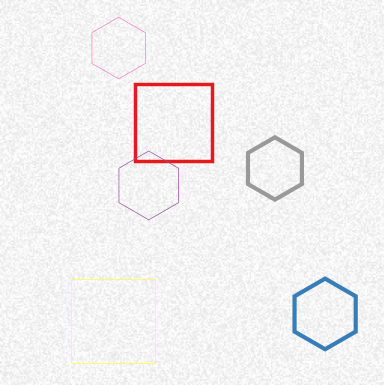[{"shape": "square", "thickness": 2.5, "radius": 0.5, "center": [0.451, 0.682]}, {"shape": "hexagon", "thickness": 3, "radius": 0.46, "center": [0.844, 0.185]}, {"shape": "hexagon", "thickness": 0.5, "radius": 0.45, "center": [0.386, 0.518]}, {"shape": "square", "thickness": 0.5, "radius": 0.55, "center": [0.293, 0.166]}, {"shape": "hexagon", "thickness": 0.5, "radius": 0.4, "center": [0.308, 0.875]}, {"shape": "hexagon", "thickness": 3, "radius": 0.4, "center": [0.714, 0.562]}]